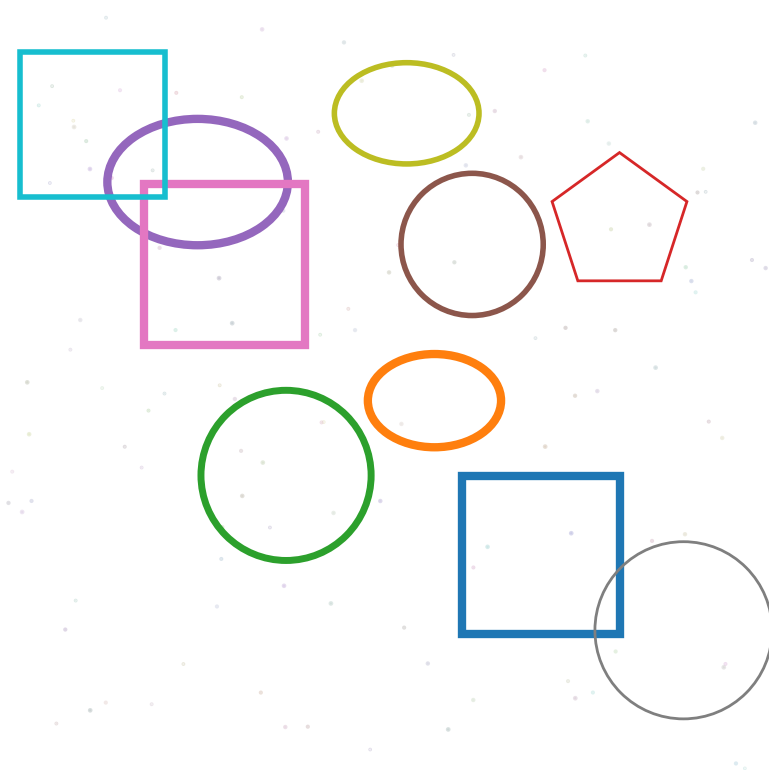[{"shape": "square", "thickness": 3, "radius": 0.51, "center": [0.702, 0.279]}, {"shape": "oval", "thickness": 3, "radius": 0.43, "center": [0.564, 0.48]}, {"shape": "circle", "thickness": 2.5, "radius": 0.55, "center": [0.371, 0.383]}, {"shape": "pentagon", "thickness": 1, "radius": 0.46, "center": [0.805, 0.71]}, {"shape": "oval", "thickness": 3, "radius": 0.59, "center": [0.257, 0.764]}, {"shape": "circle", "thickness": 2, "radius": 0.46, "center": [0.613, 0.683]}, {"shape": "square", "thickness": 3, "radius": 0.52, "center": [0.292, 0.656]}, {"shape": "circle", "thickness": 1, "radius": 0.58, "center": [0.888, 0.181]}, {"shape": "oval", "thickness": 2, "radius": 0.47, "center": [0.528, 0.853]}, {"shape": "square", "thickness": 2, "radius": 0.47, "center": [0.12, 0.838]}]